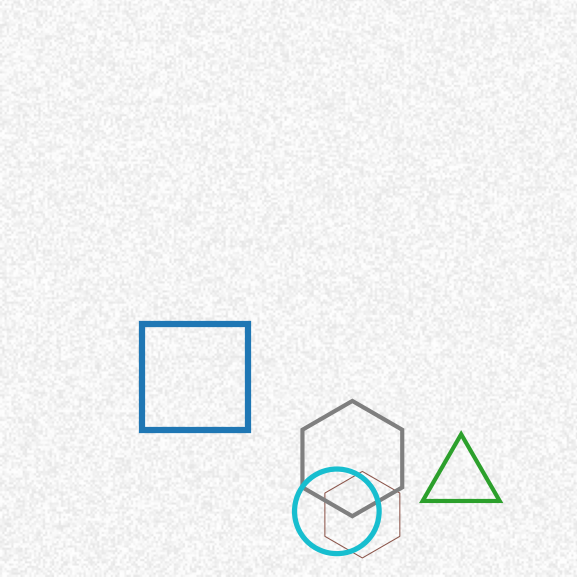[{"shape": "square", "thickness": 3, "radius": 0.46, "center": [0.338, 0.347]}, {"shape": "triangle", "thickness": 2, "radius": 0.39, "center": [0.799, 0.17]}, {"shape": "hexagon", "thickness": 0.5, "radius": 0.37, "center": [0.627, 0.108]}, {"shape": "hexagon", "thickness": 2, "radius": 0.5, "center": [0.61, 0.205]}, {"shape": "circle", "thickness": 2.5, "radius": 0.37, "center": [0.583, 0.114]}]